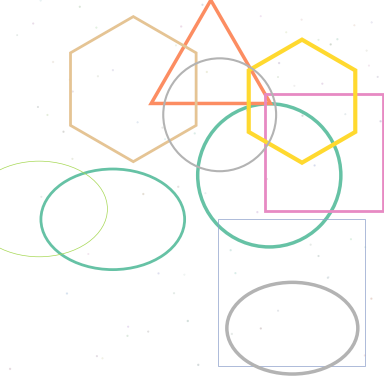[{"shape": "circle", "thickness": 2.5, "radius": 0.93, "center": [0.699, 0.545]}, {"shape": "oval", "thickness": 2, "radius": 0.93, "center": [0.293, 0.43]}, {"shape": "triangle", "thickness": 2.5, "radius": 0.89, "center": [0.548, 0.821]}, {"shape": "square", "thickness": 0.5, "radius": 0.96, "center": [0.757, 0.241]}, {"shape": "square", "thickness": 2, "radius": 0.76, "center": [0.841, 0.603]}, {"shape": "oval", "thickness": 0.5, "radius": 0.89, "center": [0.102, 0.457]}, {"shape": "hexagon", "thickness": 3, "radius": 0.8, "center": [0.784, 0.737]}, {"shape": "hexagon", "thickness": 2, "radius": 0.94, "center": [0.346, 0.768]}, {"shape": "oval", "thickness": 2.5, "radius": 0.85, "center": [0.759, 0.148]}, {"shape": "circle", "thickness": 1.5, "radius": 0.73, "center": [0.571, 0.702]}]